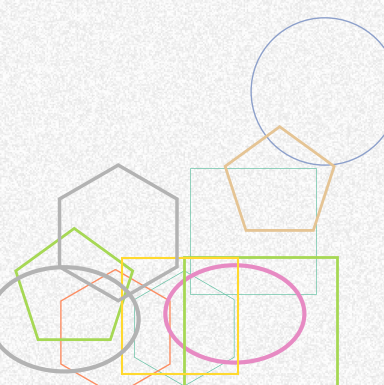[{"shape": "square", "thickness": 0.5, "radius": 0.82, "center": [0.658, 0.4]}, {"shape": "hexagon", "thickness": 0.5, "radius": 0.75, "center": [0.479, 0.147]}, {"shape": "hexagon", "thickness": 1, "radius": 0.82, "center": [0.3, 0.136]}, {"shape": "circle", "thickness": 1, "radius": 0.96, "center": [0.844, 0.762]}, {"shape": "oval", "thickness": 3, "radius": 0.9, "center": [0.61, 0.185]}, {"shape": "pentagon", "thickness": 2, "radius": 0.8, "center": [0.193, 0.247]}, {"shape": "square", "thickness": 2, "radius": 1.0, "center": [0.677, 0.133]}, {"shape": "square", "thickness": 1.5, "radius": 0.75, "center": [0.468, 0.18]}, {"shape": "pentagon", "thickness": 2, "radius": 0.74, "center": [0.726, 0.522]}, {"shape": "hexagon", "thickness": 2.5, "radius": 0.88, "center": [0.307, 0.395]}, {"shape": "oval", "thickness": 3, "radius": 0.97, "center": [0.167, 0.171]}]